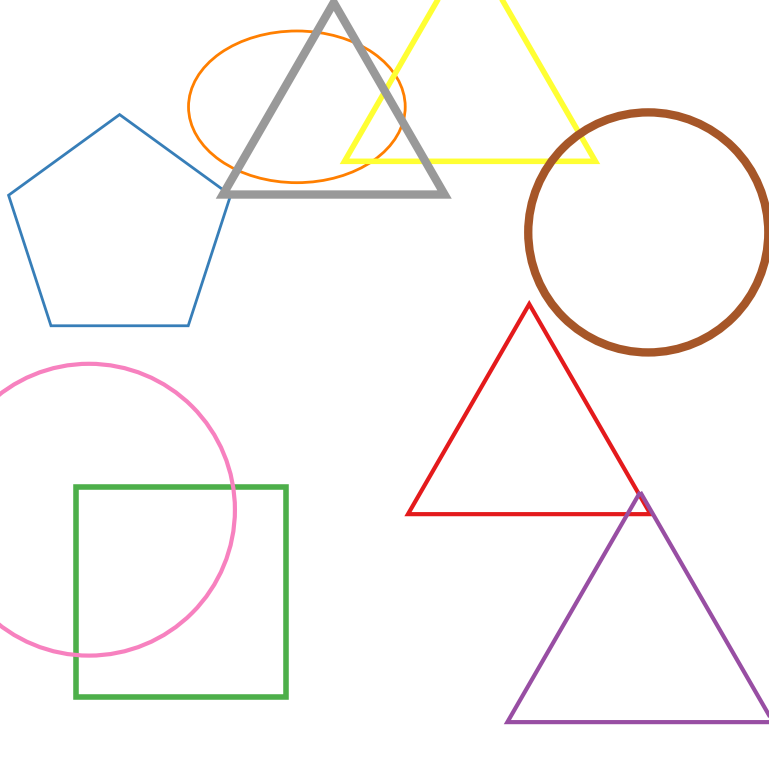[{"shape": "triangle", "thickness": 1.5, "radius": 0.91, "center": [0.687, 0.423]}, {"shape": "pentagon", "thickness": 1, "radius": 0.76, "center": [0.155, 0.7]}, {"shape": "square", "thickness": 2, "radius": 0.68, "center": [0.235, 0.231]}, {"shape": "triangle", "thickness": 1.5, "radius": 1.0, "center": [0.831, 0.162]}, {"shape": "oval", "thickness": 1, "radius": 0.7, "center": [0.386, 0.861]}, {"shape": "triangle", "thickness": 2, "radius": 0.94, "center": [0.61, 0.885]}, {"shape": "circle", "thickness": 3, "radius": 0.78, "center": [0.842, 0.698]}, {"shape": "circle", "thickness": 1.5, "radius": 0.95, "center": [0.116, 0.338]}, {"shape": "triangle", "thickness": 3, "radius": 0.83, "center": [0.433, 0.83]}]